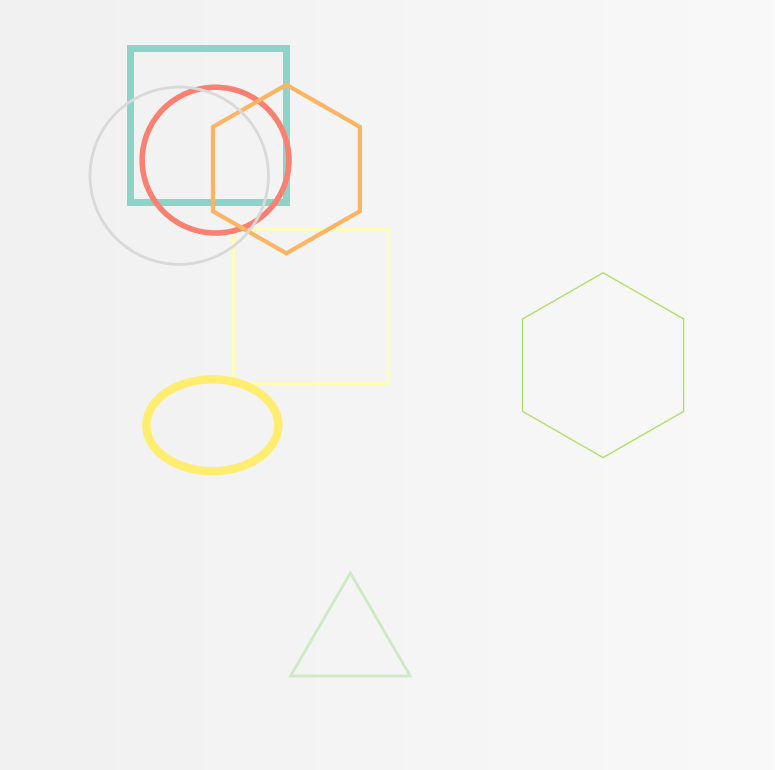[{"shape": "square", "thickness": 2.5, "radius": 0.5, "center": [0.268, 0.838]}, {"shape": "square", "thickness": 1, "radius": 0.5, "center": [0.401, 0.603]}, {"shape": "circle", "thickness": 2, "radius": 0.47, "center": [0.278, 0.792]}, {"shape": "hexagon", "thickness": 1.5, "radius": 0.55, "center": [0.37, 0.78]}, {"shape": "hexagon", "thickness": 0.5, "radius": 0.6, "center": [0.778, 0.526]}, {"shape": "circle", "thickness": 1, "radius": 0.58, "center": [0.231, 0.772]}, {"shape": "triangle", "thickness": 1, "radius": 0.45, "center": [0.452, 0.167]}, {"shape": "oval", "thickness": 3, "radius": 0.43, "center": [0.274, 0.448]}]